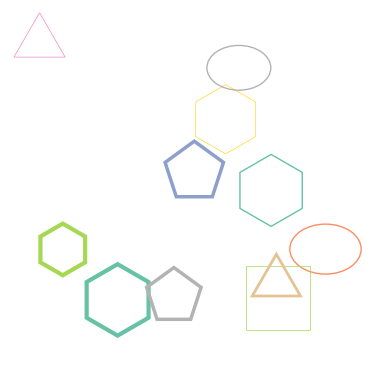[{"shape": "hexagon", "thickness": 3, "radius": 0.46, "center": [0.305, 0.221]}, {"shape": "hexagon", "thickness": 1, "radius": 0.47, "center": [0.704, 0.505]}, {"shape": "oval", "thickness": 1, "radius": 0.46, "center": [0.845, 0.353]}, {"shape": "pentagon", "thickness": 2.5, "radius": 0.4, "center": [0.505, 0.553]}, {"shape": "triangle", "thickness": 0.5, "radius": 0.38, "center": [0.103, 0.89]}, {"shape": "hexagon", "thickness": 3, "radius": 0.34, "center": [0.163, 0.352]}, {"shape": "square", "thickness": 0.5, "radius": 0.41, "center": [0.721, 0.226]}, {"shape": "hexagon", "thickness": 0.5, "radius": 0.45, "center": [0.586, 0.69]}, {"shape": "triangle", "thickness": 2, "radius": 0.36, "center": [0.718, 0.267]}, {"shape": "pentagon", "thickness": 2.5, "radius": 0.37, "center": [0.452, 0.231]}, {"shape": "oval", "thickness": 1, "radius": 0.41, "center": [0.62, 0.824]}]